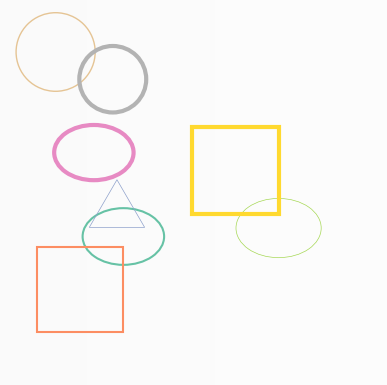[{"shape": "oval", "thickness": 1.5, "radius": 0.53, "center": [0.318, 0.386]}, {"shape": "square", "thickness": 1.5, "radius": 0.56, "center": [0.206, 0.248]}, {"shape": "triangle", "thickness": 0.5, "radius": 0.41, "center": [0.302, 0.451]}, {"shape": "oval", "thickness": 3, "radius": 0.51, "center": [0.242, 0.604]}, {"shape": "oval", "thickness": 0.5, "radius": 0.55, "center": [0.719, 0.408]}, {"shape": "square", "thickness": 3, "radius": 0.57, "center": [0.607, 0.558]}, {"shape": "circle", "thickness": 1, "radius": 0.51, "center": [0.144, 0.865]}, {"shape": "circle", "thickness": 3, "radius": 0.43, "center": [0.291, 0.794]}]